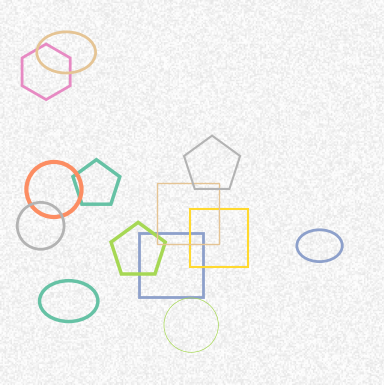[{"shape": "pentagon", "thickness": 2.5, "radius": 0.32, "center": [0.25, 0.521]}, {"shape": "oval", "thickness": 2.5, "radius": 0.38, "center": [0.178, 0.218]}, {"shape": "circle", "thickness": 3, "radius": 0.36, "center": [0.14, 0.508]}, {"shape": "square", "thickness": 2, "radius": 0.42, "center": [0.444, 0.312]}, {"shape": "oval", "thickness": 2, "radius": 0.3, "center": [0.83, 0.362]}, {"shape": "hexagon", "thickness": 2, "radius": 0.36, "center": [0.12, 0.813]}, {"shape": "pentagon", "thickness": 2.5, "radius": 0.37, "center": [0.359, 0.348]}, {"shape": "circle", "thickness": 0.5, "radius": 0.35, "center": [0.497, 0.156]}, {"shape": "square", "thickness": 1.5, "radius": 0.38, "center": [0.57, 0.381]}, {"shape": "oval", "thickness": 2, "radius": 0.38, "center": [0.172, 0.864]}, {"shape": "square", "thickness": 1, "radius": 0.4, "center": [0.488, 0.445]}, {"shape": "pentagon", "thickness": 1.5, "radius": 0.38, "center": [0.551, 0.571]}, {"shape": "circle", "thickness": 2, "radius": 0.3, "center": [0.106, 0.413]}]